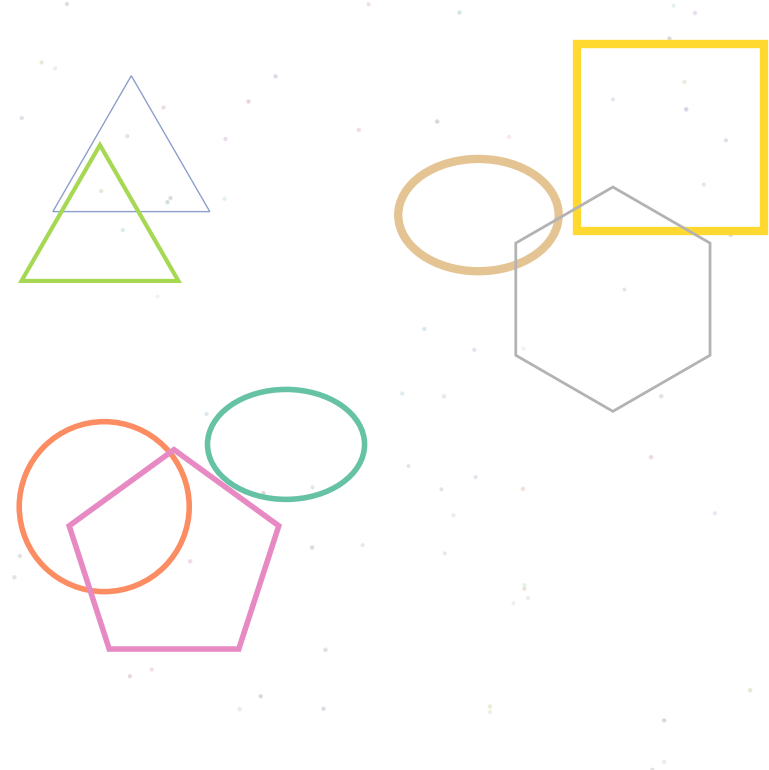[{"shape": "oval", "thickness": 2, "radius": 0.51, "center": [0.371, 0.423]}, {"shape": "circle", "thickness": 2, "radius": 0.55, "center": [0.135, 0.342]}, {"shape": "triangle", "thickness": 0.5, "radius": 0.59, "center": [0.171, 0.784]}, {"shape": "pentagon", "thickness": 2, "radius": 0.72, "center": [0.226, 0.273]}, {"shape": "triangle", "thickness": 1.5, "radius": 0.59, "center": [0.13, 0.694]}, {"shape": "square", "thickness": 3, "radius": 0.61, "center": [0.87, 0.821]}, {"shape": "oval", "thickness": 3, "radius": 0.52, "center": [0.621, 0.721]}, {"shape": "hexagon", "thickness": 1, "radius": 0.73, "center": [0.796, 0.611]}]